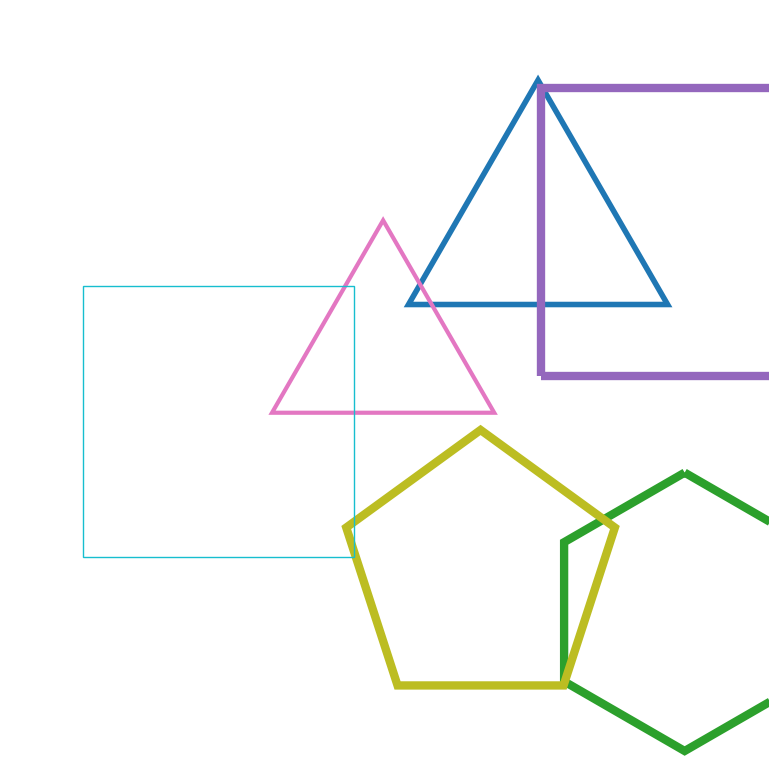[{"shape": "triangle", "thickness": 2, "radius": 0.97, "center": [0.699, 0.702]}, {"shape": "hexagon", "thickness": 3, "radius": 0.9, "center": [0.889, 0.205]}, {"shape": "square", "thickness": 3, "radius": 0.94, "center": [0.89, 0.699]}, {"shape": "triangle", "thickness": 1.5, "radius": 0.83, "center": [0.498, 0.547]}, {"shape": "pentagon", "thickness": 3, "radius": 0.92, "center": [0.624, 0.258]}, {"shape": "square", "thickness": 0.5, "radius": 0.88, "center": [0.284, 0.453]}]